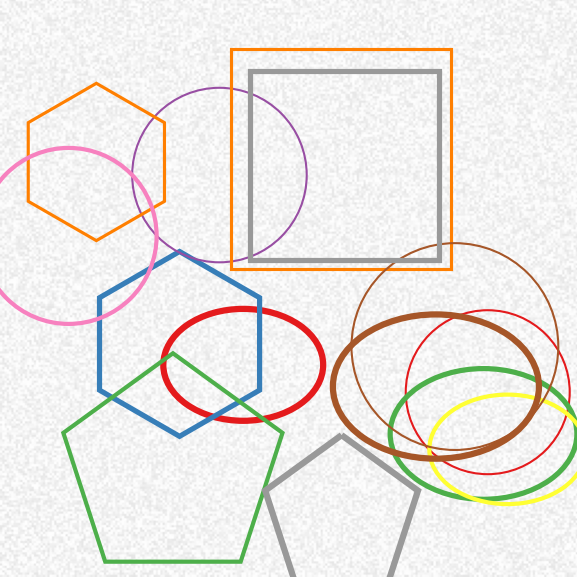[{"shape": "circle", "thickness": 1, "radius": 0.71, "center": [0.845, 0.32]}, {"shape": "oval", "thickness": 3, "radius": 0.69, "center": [0.421, 0.367]}, {"shape": "hexagon", "thickness": 2.5, "radius": 0.8, "center": [0.311, 0.404]}, {"shape": "pentagon", "thickness": 2, "radius": 1.0, "center": [0.299, 0.188]}, {"shape": "oval", "thickness": 2.5, "radius": 0.81, "center": [0.837, 0.248]}, {"shape": "circle", "thickness": 1, "radius": 0.76, "center": [0.38, 0.696]}, {"shape": "hexagon", "thickness": 1.5, "radius": 0.68, "center": [0.167, 0.719]}, {"shape": "square", "thickness": 1.5, "radius": 0.95, "center": [0.591, 0.723]}, {"shape": "oval", "thickness": 2, "radius": 0.68, "center": [0.879, 0.221]}, {"shape": "circle", "thickness": 1, "radius": 0.9, "center": [0.788, 0.399]}, {"shape": "oval", "thickness": 3, "radius": 0.89, "center": [0.755, 0.33]}, {"shape": "circle", "thickness": 2, "radius": 0.76, "center": [0.119, 0.591]}, {"shape": "square", "thickness": 2.5, "radius": 0.82, "center": [0.596, 0.712]}, {"shape": "pentagon", "thickness": 3, "radius": 0.7, "center": [0.592, 0.107]}]